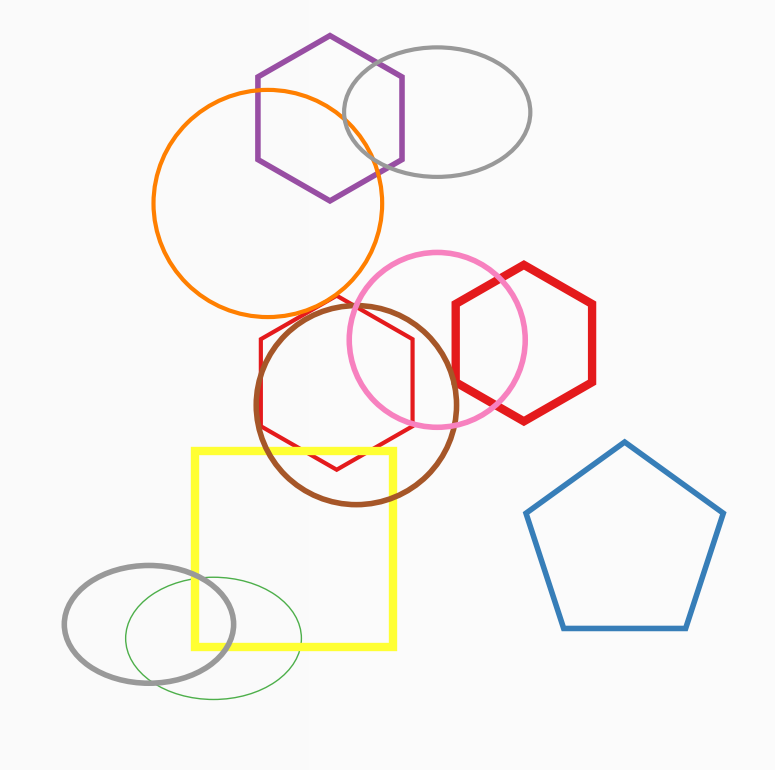[{"shape": "hexagon", "thickness": 3, "radius": 0.51, "center": [0.676, 0.554]}, {"shape": "hexagon", "thickness": 1.5, "radius": 0.57, "center": [0.434, 0.503]}, {"shape": "pentagon", "thickness": 2, "radius": 0.67, "center": [0.806, 0.292]}, {"shape": "oval", "thickness": 0.5, "radius": 0.57, "center": [0.276, 0.171]}, {"shape": "hexagon", "thickness": 2, "radius": 0.54, "center": [0.426, 0.846]}, {"shape": "circle", "thickness": 1.5, "radius": 0.74, "center": [0.346, 0.736]}, {"shape": "square", "thickness": 3, "radius": 0.64, "center": [0.379, 0.287]}, {"shape": "circle", "thickness": 2, "radius": 0.65, "center": [0.46, 0.474]}, {"shape": "circle", "thickness": 2, "radius": 0.57, "center": [0.564, 0.559]}, {"shape": "oval", "thickness": 2, "radius": 0.55, "center": [0.192, 0.189]}, {"shape": "oval", "thickness": 1.5, "radius": 0.6, "center": [0.564, 0.854]}]